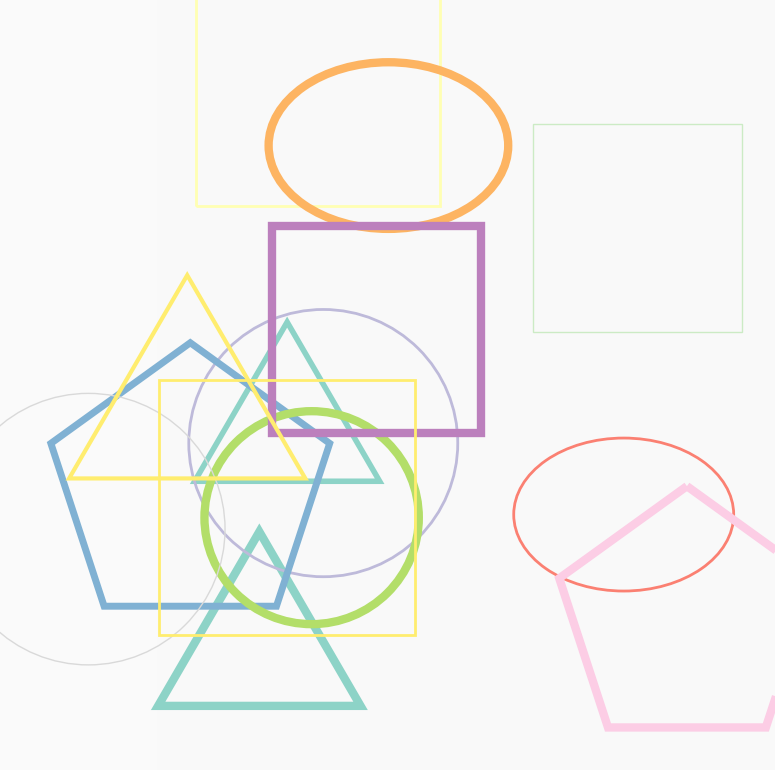[{"shape": "triangle", "thickness": 3, "radius": 0.75, "center": [0.335, 0.159]}, {"shape": "triangle", "thickness": 2, "radius": 0.69, "center": [0.371, 0.444]}, {"shape": "square", "thickness": 1, "radius": 0.78, "center": [0.41, 0.89]}, {"shape": "circle", "thickness": 1, "radius": 0.87, "center": [0.417, 0.425]}, {"shape": "oval", "thickness": 1, "radius": 0.71, "center": [0.805, 0.332]}, {"shape": "pentagon", "thickness": 2.5, "radius": 0.95, "center": [0.246, 0.366]}, {"shape": "oval", "thickness": 3, "radius": 0.77, "center": [0.501, 0.811]}, {"shape": "circle", "thickness": 3, "radius": 0.69, "center": [0.402, 0.328]}, {"shape": "pentagon", "thickness": 3, "radius": 0.87, "center": [0.886, 0.195]}, {"shape": "circle", "thickness": 0.5, "radius": 0.88, "center": [0.114, 0.313]}, {"shape": "square", "thickness": 3, "radius": 0.67, "center": [0.486, 0.572]}, {"shape": "square", "thickness": 0.5, "radius": 0.67, "center": [0.822, 0.704]}, {"shape": "triangle", "thickness": 1.5, "radius": 0.88, "center": [0.242, 0.467]}, {"shape": "square", "thickness": 1, "radius": 0.83, "center": [0.371, 0.34]}]